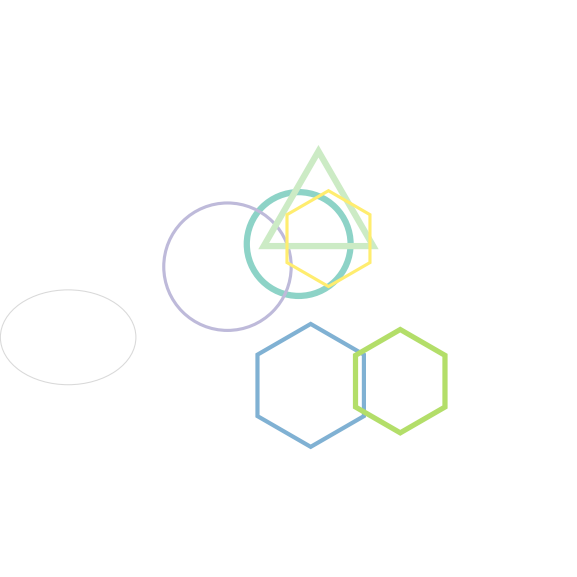[{"shape": "circle", "thickness": 3, "radius": 0.45, "center": [0.517, 0.577]}, {"shape": "circle", "thickness": 1.5, "radius": 0.55, "center": [0.394, 0.537]}, {"shape": "hexagon", "thickness": 2, "radius": 0.53, "center": [0.538, 0.332]}, {"shape": "hexagon", "thickness": 2.5, "radius": 0.45, "center": [0.693, 0.339]}, {"shape": "oval", "thickness": 0.5, "radius": 0.59, "center": [0.118, 0.415]}, {"shape": "triangle", "thickness": 3, "radius": 0.55, "center": [0.551, 0.628]}, {"shape": "hexagon", "thickness": 1.5, "radius": 0.41, "center": [0.569, 0.586]}]